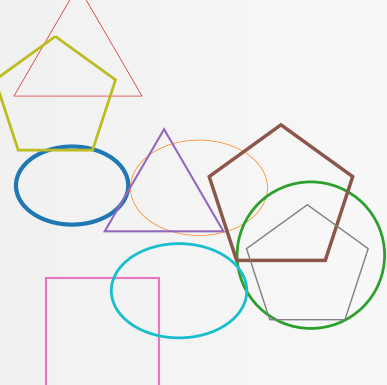[{"shape": "oval", "thickness": 3, "radius": 0.72, "center": [0.186, 0.518]}, {"shape": "oval", "thickness": 0.5, "radius": 0.88, "center": [0.513, 0.512]}, {"shape": "circle", "thickness": 2, "radius": 0.95, "center": [0.802, 0.337]}, {"shape": "triangle", "thickness": 0.5, "radius": 0.95, "center": [0.201, 0.846]}, {"shape": "triangle", "thickness": 1.5, "radius": 0.88, "center": [0.423, 0.488]}, {"shape": "pentagon", "thickness": 2.5, "radius": 0.97, "center": [0.725, 0.481]}, {"shape": "square", "thickness": 1.5, "radius": 0.73, "center": [0.263, 0.131]}, {"shape": "pentagon", "thickness": 1, "radius": 0.83, "center": [0.793, 0.303]}, {"shape": "pentagon", "thickness": 2, "radius": 0.82, "center": [0.143, 0.742]}, {"shape": "oval", "thickness": 2, "radius": 0.87, "center": [0.462, 0.245]}]